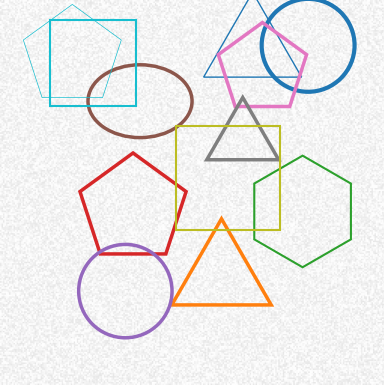[{"shape": "circle", "thickness": 3, "radius": 0.6, "center": [0.8, 0.882]}, {"shape": "triangle", "thickness": 1, "radius": 0.73, "center": [0.656, 0.873]}, {"shape": "triangle", "thickness": 2.5, "radius": 0.75, "center": [0.575, 0.283]}, {"shape": "hexagon", "thickness": 1.5, "radius": 0.72, "center": [0.786, 0.451]}, {"shape": "pentagon", "thickness": 2.5, "radius": 0.72, "center": [0.346, 0.458]}, {"shape": "circle", "thickness": 2.5, "radius": 0.61, "center": [0.326, 0.244]}, {"shape": "oval", "thickness": 2.5, "radius": 0.68, "center": [0.364, 0.737]}, {"shape": "pentagon", "thickness": 2.5, "radius": 0.6, "center": [0.682, 0.821]}, {"shape": "triangle", "thickness": 2.5, "radius": 0.54, "center": [0.63, 0.639]}, {"shape": "square", "thickness": 1.5, "radius": 0.68, "center": [0.592, 0.538]}, {"shape": "square", "thickness": 1.5, "radius": 0.56, "center": [0.241, 0.837]}, {"shape": "pentagon", "thickness": 0.5, "radius": 0.67, "center": [0.188, 0.855]}]